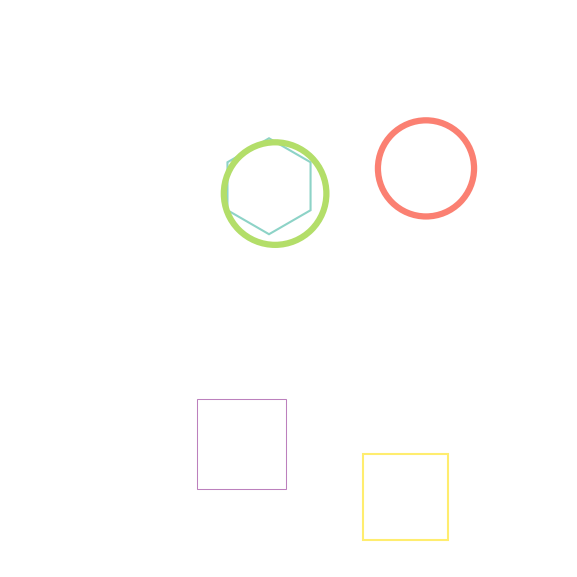[{"shape": "hexagon", "thickness": 1, "radius": 0.42, "center": [0.466, 0.677]}, {"shape": "circle", "thickness": 3, "radius": 0.42, "center": [0.738, 0.708]}, {"shape": "circle", "thickness": 3, "radius": 0.44, "center": [0.476, 0.664]}, {"shape": "square", "thickness": 0.5, "radius": 0.39, "center": [0.418, 0.231]}, {"shape": "square", "thickness": 1, "radius": 0.37, "center": [0.702, 0.139]}]